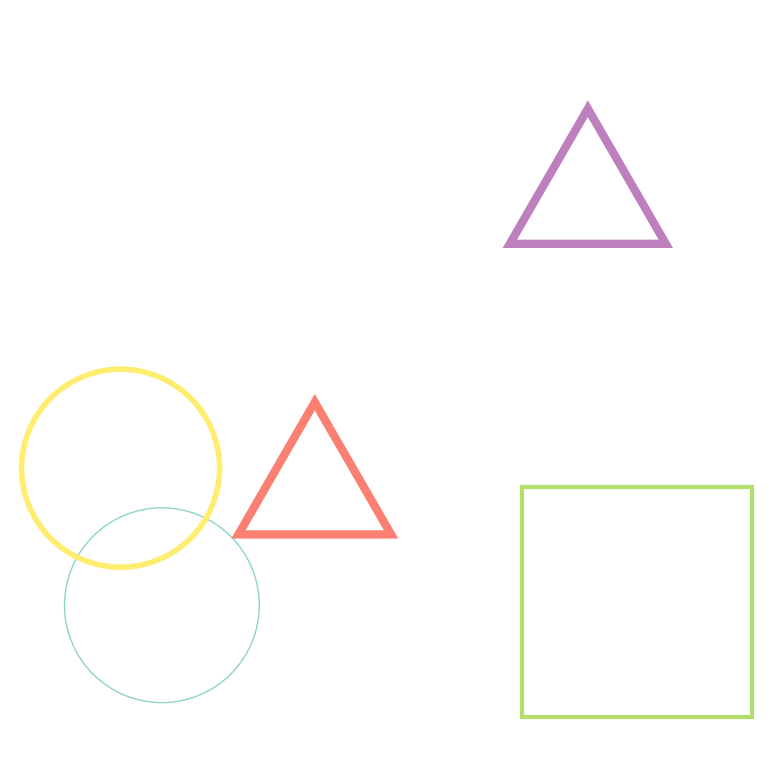[{"shape": "circle", "thickness": 0.5, "radius": 0.63, "center": [0.21, 0.214]}, {"shape": "triangle", "thickness": 3, "radius": 0.57, "center": [0.409, 0.363]}, {"shape": "square", "thickness": 1.5, "radius": 0.75, "center": [0.827, 0.218]}, {"shape": "triangle", "thickness": 3, "radius": 0.58, "center": [0.763, 0.742]}, {"shape": "circle", "thickness": 2, "radius": 0.64, "center": [0.157, 0.392]}]